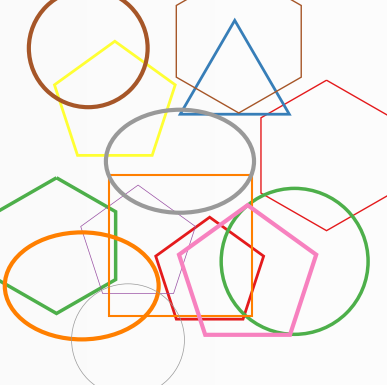[{"shape": "hexagon", "thickness": 1, "radius": 0.98, "center": [0.843, 0.596]}, {"shape": "pentagon", "thickness": 2, "radius": 0.73, "center": [0.541, 0.289]}, {"shape": "triangle", "thickness": 2, "radius": 0.81, "center": [0.606, 0.785]}, {"shape": "circle", "thickness": 2.5, "radius": 0.95, "center": [0.76, 0.321]}, {"shape": "hexagon", "thickness": 2.5, "radius": 0.88, "center": [0.146, 0.362]}, {"shape": "pentagon", "thickness": 0.5, "radius": 0.78, "center": [0.356, 0.364]}, {"shape": "square", "thickness": 1.5, "radius": 0.92, "center": [0.466, 0.362]}, {"shape": "oval", "thickness": 3, "radius": 0.99, "center": [0.211, 0.257]}, {"shape": "pentagon", "thickness": 2, "radius": 0.82, "center": [0.296, 0.729]}, {"shape": "circle", "thickness": 3, "radius": 0.77, "center": [0.228, 0.875]}, {"shape": "hexagon", "thickness": 1, "radius": 0.93, "center": [0.616, 0.893]}, {"shape": "pentagon", "thickness": 3, "radius": 0.93, "center": [0.639, 0.281]}, {"shape": "circle", "thickness": 0.5, "radius": 0.73, "center": [0.33, 0.117]}, {"shape": "oval", "thickness": 3, "radius": 0.96, "center": [0.464, 0.581]}]